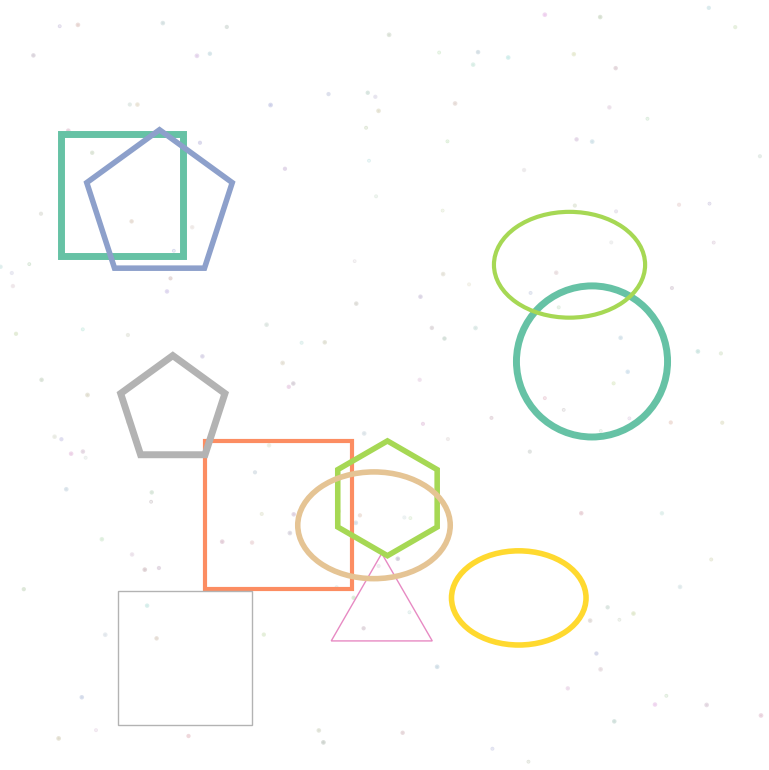[{"shape": "circle", "thickness": 2.5, "radius": 0.49, "center": [0.769, 0.531]}, {"shape": "square", "thickness": 2.5, "radius": 0.4, "center": [0.158, 0.747]}, {"shape": "square", "thickness": 1.5, "radius": 0.48, "center": [0.362, 0.331]}, {"shape": "pentagon", "thickness": 2, "radius": 0.5, "center": [0.207, 0.732]}, {"shape": "triangle", "thickness": 0.5, "radius": 0.38, "center": [0.496, 0.206]}, {"shape": "hexagon", "thickness": 2, "radius": 0.37, "center": [0.503, 0.353]}, {"shape": "oval", "thickness": 1.5, "radius": 0.49, "center": [0.74, 0.656]}, {"shape": "oval", "thickness": 2, "radius": 0.44, "center": [0.674, 0.223]}, {"shape": "oval", "thickness": 2, "radius": 0.5, "center": [0.486, 0.318]}, {"shape": "square", "thickness": 0.5, "radius": 0.44, "center": [0.241, 0.145]}, {"shape": "pentagon", "thickness": 2.5, "radius": 0.36, "center": [0.224, 0.467]}]